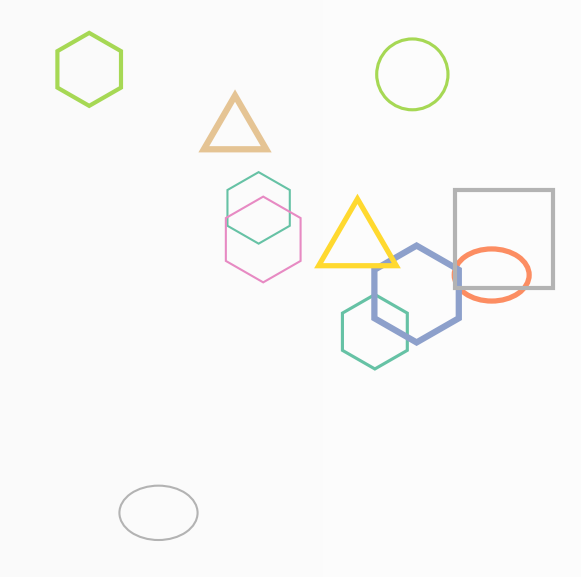[{"shape": "hexagon", "thickness": 1.5, "radius": 0.32, "center": [0.645, 0.425]}, {"shape": "hexagon", "thickness": 1, "radius": 0.31, "center": [0.445, 0.639]}, {"shape": "oval", "thickness": 2.5, "radius": 0.32, "center": [0.846, 0.523]}, {"shape": "hexagon", "thickness": 3, "radius": 0.42, "center": [0.717, 0.49]}, {"shape": "hexagon", "thickness": 1, "radius": 0.37, "center": [0.453, 0.584]}, {"shape": "hexagon", "thickness": 2, "radius": 0.32, "center": [0.153, 0.879]}, {"shape": "circle", "thickness": 1.5, "radius": 0.31, "center": [0.709, 0.87]}, {"shape": "triangle", "thickness": 2.5, "radius": 0.39, "center": [0.615, 0.578]}, {"shape": "triangle", "thickness": 3, "radius": 0.31, "center": [0.404, 0.772]}, {"shape": "oval", "thickness": 1, "radius": 0.34, "center": [0.273, 0.111]}, {"shape": "square", "thickness": 2, "radius": 0.42, "center": [0.867, 0.585]}]